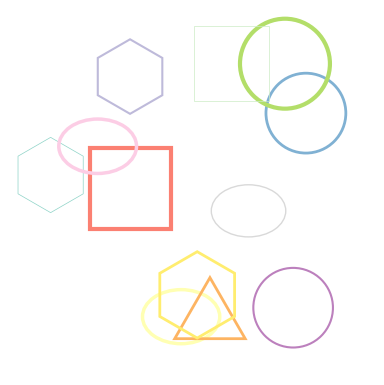[{"shape": "hexagon", "thickness": 0.5, "radius": 0.49, "center": [0.131, 0.545]}, {"shape": "oval", "thickness": 2.5, "radius": 0.5, "center": [0.47, 0.177]}, {"shape": "hexagon", "thickness": 1.5, "radius": 0.48, "center": [0.338, 0.801]}, {"shape": "square", "thickness": 3, "radius": 0.53, "center": [0.339, 0.509]}, {"shape": "circle", "thickness": 2, "radius": 0.52, "center": [0.795, 0.706]}, {"shape": "triangle", "thickness": 2, "radius": 0.53, "center": [0.545, 0.173]}, {"shape": "circle", "thickness": 3, "radius": 0.58, "center": [0.74, 0.835]}, {"shape": "oval", "thickness": 2.5, "radius": 0.5, "center": [0.254, 0.62]}, {"shape": "oval", "thickness": 1, "radius": 0.48, "center": [0.646, 0.452]}, {"shape": "circle", "thickness": 1.5, "radius": 0.52, "center": [0.761, 0.201]}, {"shape": "square", "thickness": 0.5, "radius": 0.48, "center": [0.601, 0.835]}, {"shape": "hexagon", "thickness": 2, "radius": 0.56, "center": [0.512, 0.234]}]